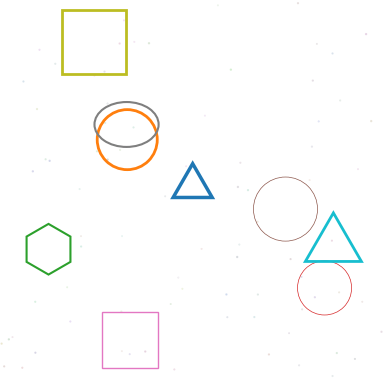[{"shape": "triangle", "thickness": 2.5, "radius": 0.29, "center": [0.5, 0.516]}, {"shape": "circle", "thickness": 2, "radius": 0.39, "center": [0.33, 0.637]}, {"shape": "hexagon", "thickness": 1.5, "radius": 0.33, "center": [0.126, 0.353]}, {"shape": "circle", "thickness": 0.5, "radius": 0.35, "center": [0.843, 0.252]}, {"shape": "circle", "thickness": 0.5, "radius": 0.42, "center": [0.742, 0.457]}, {"shape": "square", "thickness": 1, "radius": 0.36, "center": [0.337, 0.116]}, {"shape": "oval", "thickness": 1.5, "radius": 0.42, "center": [0.329, 0.677]}, {"shape": "square", "thickness": 2, "radius": 0.42, "center": [0.244, 0.891]}, {"shape": "triangle", "thickness": 2, "radius": 0.42, "center": [0.866, 0.363]}]